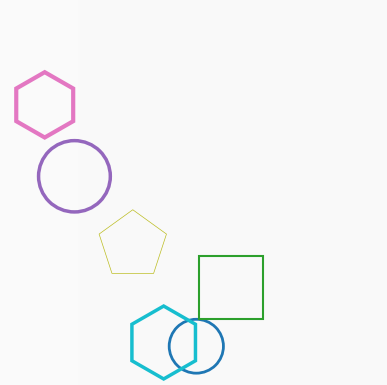[{"shape": "circle", "thickness": 2, "radius": 0.35, "center": [0.507, 0.101]}, {"shape": "square", "thickness": 1.5, "radius": 0.41, "center": [0.597, 0.254]}, {"shape": "circle", "thickness": 2.5, "radius": 0.46, "center": [0.192, 0.542]}, {"shape": "hexagon", "thickness": 3, "radius": 0.42, "center": [0.115, 0.728]}, {"shape": "pentagon", "thickness": 0.5, "radius": 0.46, "center": [0.343, 0.364]}, {"shape": "hexagon", "thickness": 2.5, "radius": 0.47, "center": [0.422, 0.11]}]